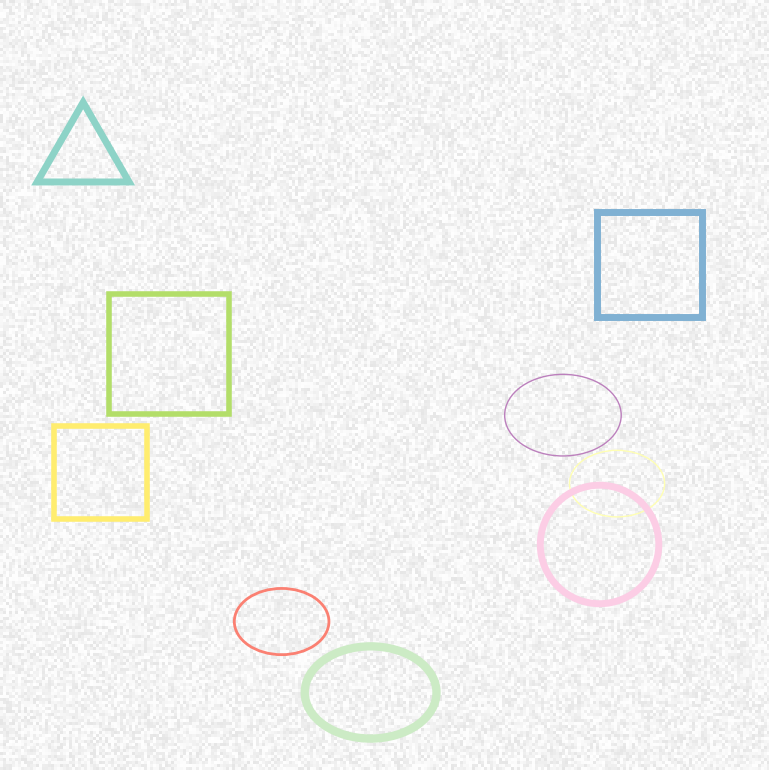[{"shape": "triangle", "thickness": 2.5, "radius": 0.34, "center": [0.108, 0.798]}, {"shape": "oval", "thickness": 0.5, "radius": 0.31, "center": [0.801, 0.372]}, {"shape": "oval", "thickness": 1, "radius": 0.31, "center": [0.366, 0.193]}, {"shape": "square", "thickness": 2.5, "radius": 0.34, "center": [0.843, 0.656]}, {"shape": "square", "thickness": 2, "radius": 0.39, "center": [0.219, 0.54]}, {"shape": "circle", "thickness": 2.5, "radius": 0.38, "center": [0.779, 0.293]}, {"shape": "oval", "thickness": 0.5, "radius": 0.38, "center": [0.731, 0.461]}, {"shape": "oval", "thickness": 3, "radius": 0.43, "center": [0.481, 0.101]}, {"shape": "square", "thickness": 2, "radius": 0.3, "center": [0.13, 0.386]}]